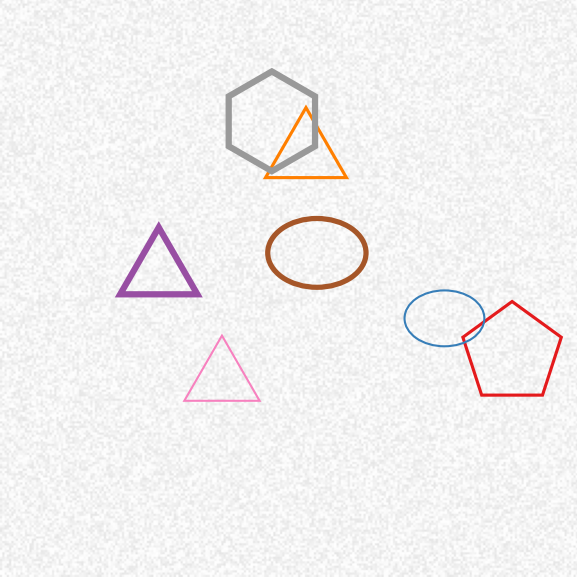[{"shape": "pentagon", "thickness": 1.5, "radius": 0.45, "center": [0.887, 0.387]}, {"shape": "oval", "thickness": 1, "radius": 0.35, "center": [0.77, 0.448]}, {"shape": "triangle", "thickness": 3, "radius": 0.39, "center": [0.275, 0.528]}, {"shape": "triangle", "thickness": 1.5, "radius": 0.4, "center": [0.53, 0.732]}, {"shape": "oval", "thickness": 2.5, "radius": 0.43, "center": [0.549, 0.561]}, {"shape": "triangle", "thickness": 1, "radius": 0.38, "center": [0.384, 0.343]}, {"shape": "hexagon", "thickness": 3, "radius": 0.43, "center": [0.471, 0.789]}]